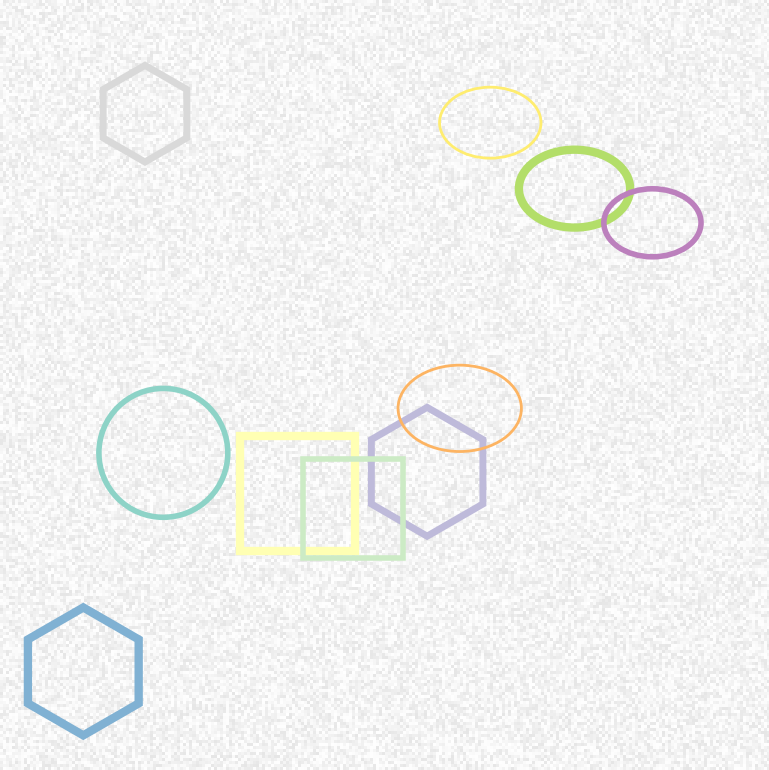[{"shape": "circle", "thickness": 2, "radius": 0.42, "center": [0.212, 0.412]}, {"shape": "square", "thickness": 3, "radius": 0.37, "center": [0.386, 0.359]}, {"shape": "hexagon", "thickness": 2.5, "radius": 0.42, "center": [0.555, 0.387]}, {"shape": "hexagon", "thickness": 3, "radius": 0.42, "center": [0.108, 0.128]}, {"shape": "oval", "thickness": 1, "radius": 0.4, "center": [0.597, 0.47]}, {"shape": "oval", "thickness": 3, "radius": 0.36, "center": [0.746, 0.755]}, {"shape": "hexagon", "thickness": 2.5, "radius": 0.31, "center": [0.188, 0.852]}, {"shape": "oval", "thickness": 2, "radius": 0.32, "center": [0.847, 0.711]}, {"shape": "square", "thickness": 2, "radius": 0.32, "center": [0.458, 0.339]}, {"shape": "oval", "thickness": 1, "radius": 0.33, "center": [0.637, 0.841]}]